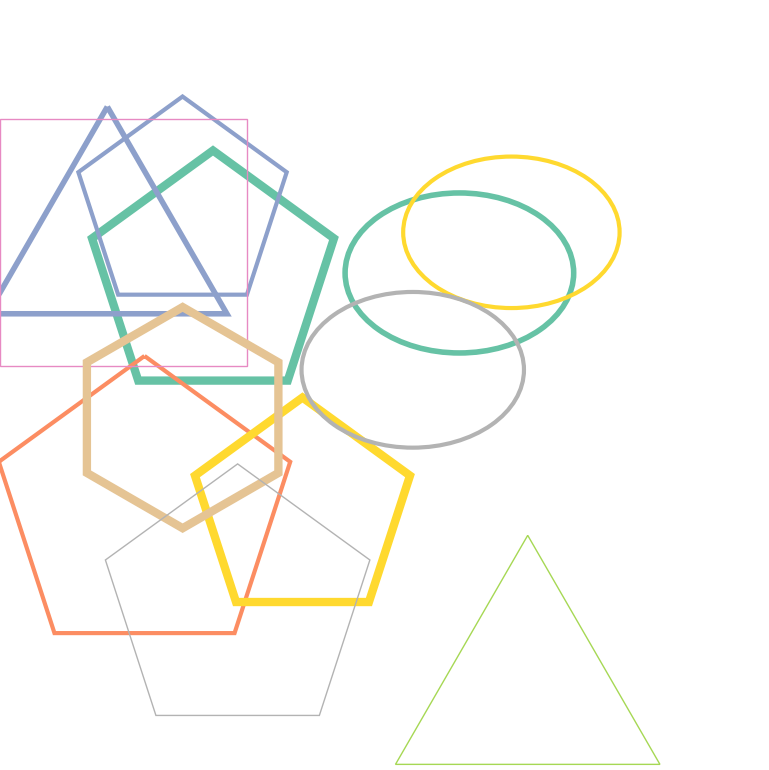[{"shape": "pentagon", "thickness": 3, "radius": 0.83, "center": [0.277, 0.639]}, {"shape": "oval", "thickness": 2, "radius": 0.74, "center": [0.597, 0.646]}, {"shape": "pentagon", "thickness": 1.5, "radius": 0.99, "center": [0.188, 0.339]}, {"shape": "triangle", "thickness": 2, "radius": 0.9, "center": [0.139, 0.682]}, {"shape": "pentagon", "thickness": 1.5, "radius": 0.71, "center": [0.237, 0.732]}, {"shape": "square", "thickness": 0.5, "radius": 0.8, "center": [0.161, 0.685]}, {"shape": "triangle", "thickness": 0.5, "radius": 0.99, "center": [0.685, 0.106]}, {"shape": "oval", "thickness": 1.5, "radius": 0.7, "center": [0.664, 0.698]}, {"shape": "pentagon", "thickness": 3, "radius": 0.73, "center": [0.393, 0.337]}, {"shape": "hexagon", "thickness": 3, "radius": 0.72, "center": [0.237, 0.458]}, {"shape": "pentagon", "thickness": 0.5, "radius": 0.9, "center": [0.309, 0.217]}, {"shape": "oval", "thickness": 1.5, "radius": 0.72, "center": [0.536, 0.52]}]